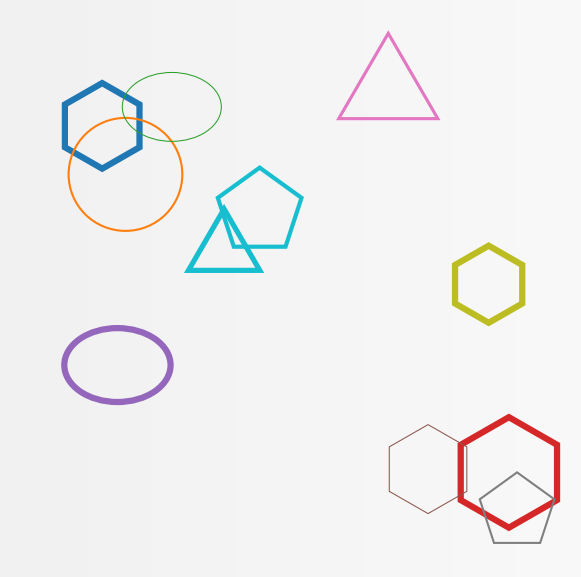[{"shape": "hexagon", "thickness": 3, "radius": 0.37, "center": [0.176, 0.781]}, {"shape": "circle", "thickness": 1, "radius": 0.49, "center": [0.216, 0.697]}, {"shape": "oval", "thickness": 0.5, "radius": 0.43, "center": [0.296, 0.814]}, {"shape": "hexagon", "thickness": 3, "radius": 0.48, "center": [0.875, 0.181]}, {"shape": "oval", "thickness": 3, "radius": 0.46, "center": [0.202, 0.367]}, {"shape": "hexagon", "thickness": 0.5, "radius": 0.39, "center": [0.736, 0.187]}, {"shape": "triangle", "thickness": 1.5, "radius": 0.49, "center": [0.668, 0.843]}, {"shape": "pentagon", "thickness": 1, "radius": 0.34, "center": [0.89, 0.114]}, {"shape": "hexagon", "thickness": 3, "radius": 0.33, "center": [0.841, 0.507]}, {"shape": "triangle", "thickness": 2.5, "radius": 0.35, "center": [0.386, 0.566]}, {"shape": "pentagon", "thickness": 2, "radius": 0.38, "center": [0.447, 0.633]}]